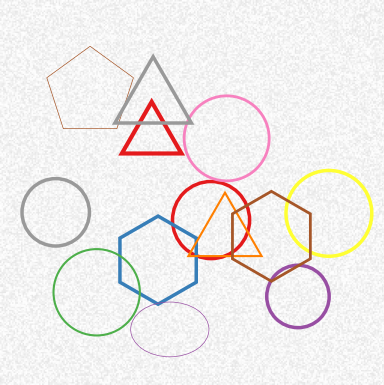[{"shape": "circle", "thickness": 2.5, "radius": 0.5, "center": [0.548, 0.428]}, {"shape": "triangle", "thickness": 3, "radius": 0.45, "center": [0.394, 0.646]}, {"shape": "hexagon", "thickness": 2.5, "radius": 0.57, "center": [0.411, 0.324]}, {"shape": "circle", "thickness": 1.5, "radius": 0.56, "center": [0.251, 0.241]}, {"shape": "circle", "thickness": 2.5, "radius": 0.41, "center": [0.774, 0.23]}, {"shape": "oval", "thickness": 0.5, "radius": 0.51, "center": [0.441, 0.144]}, {"shape": "triangle", "thickness": 1.5, "radius": 0.55, "center": [0.584, 0.39]}, {"shape": "circle", "thickness": 2.5, "radius": 0.56, "center": [0.854, 0.446]}, {"shape": "hexagon", "thickness": 2, "radius": 0.58, "center": [0.705, 0.386]}, {"shape": "pentagon", "thickness": 0.5, "radius": 0.59, "center": [0.234, 0.762]}, {"shape": "circle", "thickness": 2, "radius": 0.55, "center": [0.589, 0.641]}, {"shape": "circle", "thickness": 2.5, "radius": 0.44, "center": [0.145, 0.449]}, {"shape": "triangle", "thickness": 2.5, "radius": 0.57, "center": [0.398, 0.738]}]